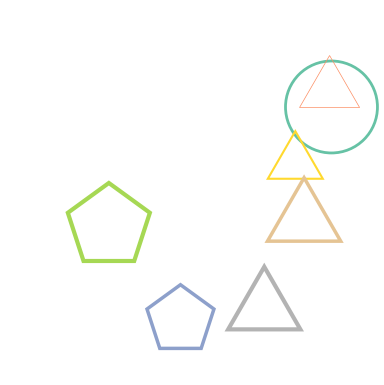[{"shape": "circle", "thickness": 2, "radius": 0.6, "center": [0.861, 0.722]}, {"shape": "triangle", "thickness": 0.5, "radius": 0.45, "center": [0.856, 0.766]}, {"shape": "pentagon", "thickness": 2.5, "radius": 0.46, "center": [0.469, 0.169]}, {"shape": "pentagon", "thickness": 3, "radius": 0.56, "center": [0.283, 0.413]}, {"shape": "triangle", "thickness": 1.5, "radius": 0.41, "center": [0.767, 0.577]}, {"shape": "triangle", "thickness": 2.5, "radius": 0.55, "center": [0.79, 0.429]}, {"shape": "triangle", "thickness": 3, "radius": 0.54, "center": [0.686, 0.199]}]